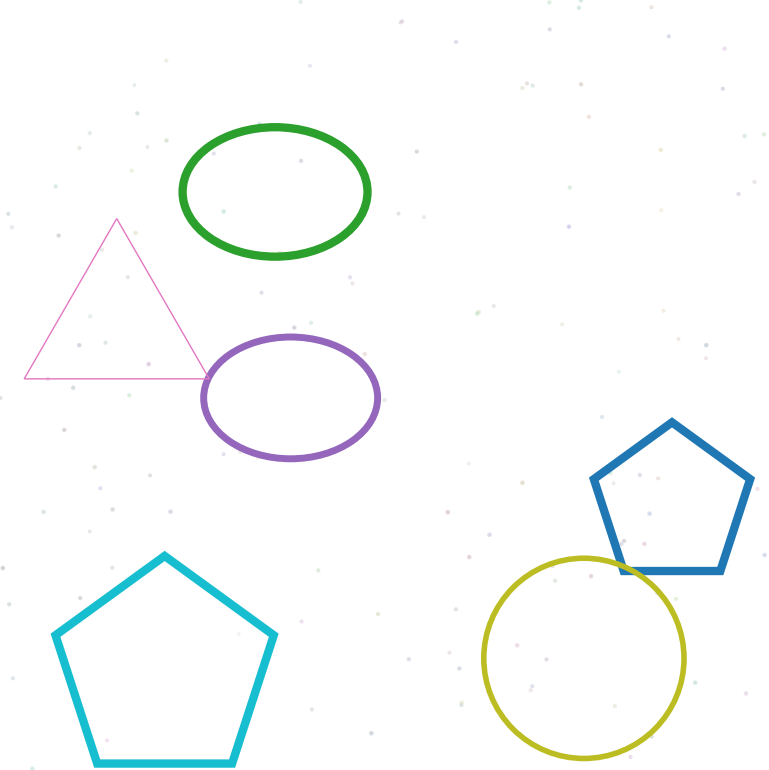[{"shape": "pentagon", "thickness": 3, "radius": 0.53, "center": [0.873, 0.345]}, {"shape": "oval", "thickness": 3, "radius": 0.6, "center": [0.357, 0.751]}, {"shape": "oval", "thickness": 2.5, "radius": 0.56, "center": [0.377, 0.483]}, {"shape": "triangle", "thickness": 0.5, "radius": 0.69, "center": [0.152, 0.577]}, {"shape": "circle", "thickness": 2, "radius": 0.65, "center": [0.758, 0.145]}, {"shape": "pentagon", "thickness": 3, "radius": 0.75, "center": [0.214, 0.129]}]